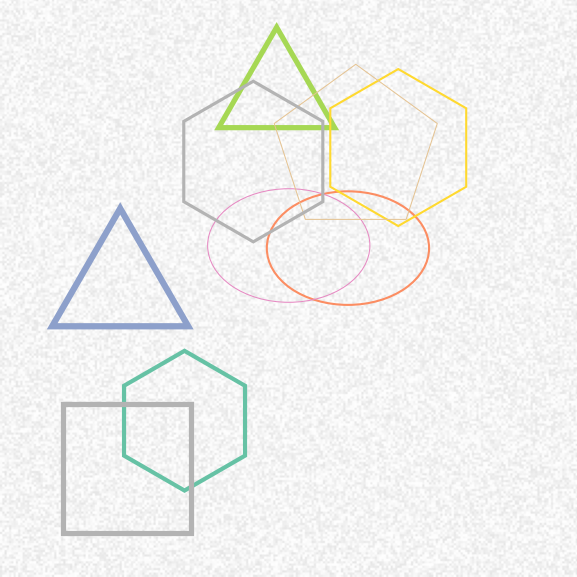[{"shape": "hexagon", "thickness": 2, "radius": 0.6, "center": [0.32, 0.271]}, {"shape": "oval", "thickness": 1, "radius": 0.7, "center": [0.603, 0.57]}, {"shape": "triangle", "thickness": 3, "radius": 0.68, "center": [0.208, 0.502]}, {"shape": "oval", "thickness": 0.5, "radius": 0.7, "center": [0.5, 0.574]}, {"shape": "triangle", "thickness": 2.5, "radius": 0.58, "center": [0.479, 0.836]}, {"shape": "hexagon", "thickness": 1, "radius": 0.68, "center": [0.69, 0.744]}, {"shape": "pentagon", "thickness": 0.5, "radius": 0.74, "center": [0.616, 0.739]}, {"shape": "square", "thickness": 2.5, "radius": 0.56, "center": [0.219, 0.188]}, {"shape": "hexagon", "thickness": 1.5, "radius": 0.7, "center": [0.439, 0.719]}]